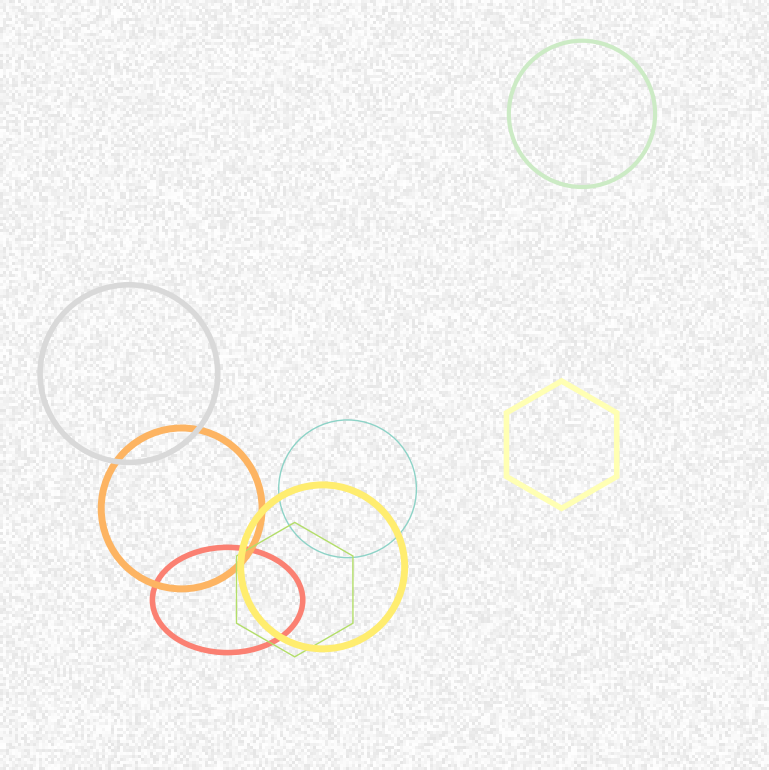[{"shape": "circle", "thickness": 0.5, "radius": 0.45, "center": [0.451, 0.365]}, {"shape": "hexagon", "thickness": 2, "radius": 0.41, "center": [0.729, 0.422]}, {"shape": "oval", "thickness": 2, "radius": 0.49, "center": [0.296, 0.221]}, {"shape": "circle", "thickness": 2.5, "radius": 0.52, "center": [0.236, 0.34]}, {"shape": "hexagon", "thickness": 0.5, "radius": 0.44, "center": [0.383, 0.234]}, {"shape": "circle", "thickness": 2, "radius": 0.58, "center": [0.167, 0.515]}, {"shape": "circle", "thickness": 1.5, "radius": 0.47, "center": [0.756, 0.852]}, {"shape": "circle", "thickness": 2.5, "radius": 0.53, "center": [0.419, 0.264]}]